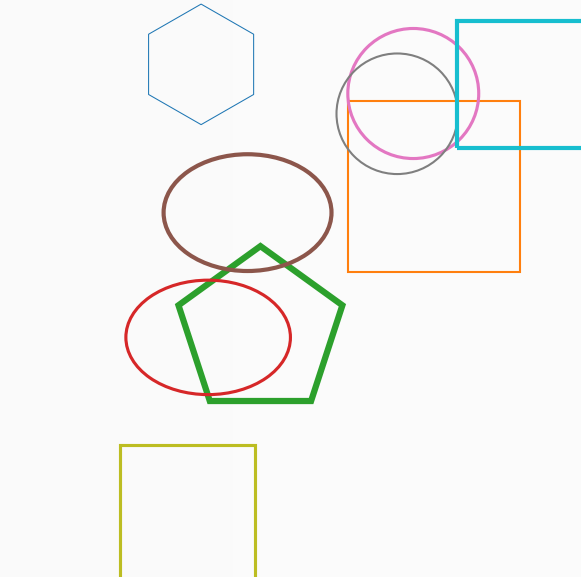[{"shape": "hexagon", "thickness": 0.5, "radius": 0.52, "center": [0.346, 0.888]}, {"shape": "square", "thickness": 1, "radius": 0.74, "center": [0.747, 0.676]}, {"shape": "pentagon", "thickness": 3, "radius": 0.74, "center": [0.448, 0.425]}, {"shape": "oval", "thickness": 1.5, "radius": 0.71, "center": [0.358, 0.415]}, {"shape": "oval", "thickness": 2, "radius": 0.72, "center": [0.426, 0.631]}, {"shape": "circle", "thickness": 1.5, "radius": 0.56, "center": [0.711, 0.837]}, {"shape": "circle", "thickness": 1, "radius": 0.52, "center": [0.683, 0.802]}, {"shape": "square", "thickness": 1.5, "radius": 0.58, "center": [0.322, 0.113]}, {"shape": "square", "thickness": 2, "radius": 0.55, "center": [0.897, 0.853]}]